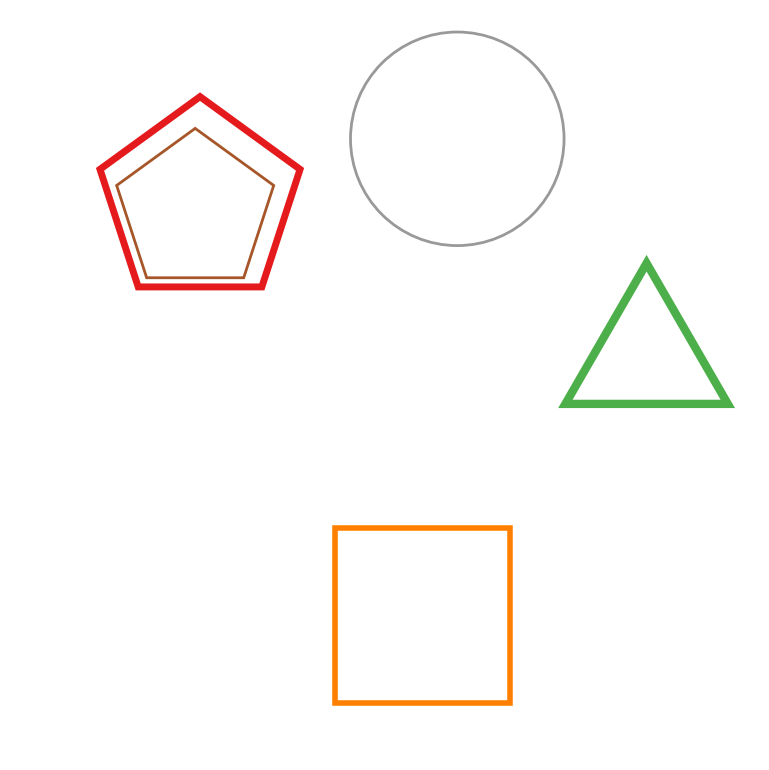[{"shape": "pentagon", "thickness": 2.5, "radius": 0.68, "center": [0.26, 0.738]}, {"shape": "triangle", "thickness": 3, "radius": 0.61, "center": [0.84, 0.536]}, {"shape": "square", "thickness": 2, "radius": 0.57, "center": [0.549, 0.201]}, {"shape": "pentagon", "thickness": 1, "radius": 0.54, "center": [0.253, 0.726]}, {"shape": "circle", "thickness": 1, "radius": 0.69, "center": [0.594, 0.82]}]